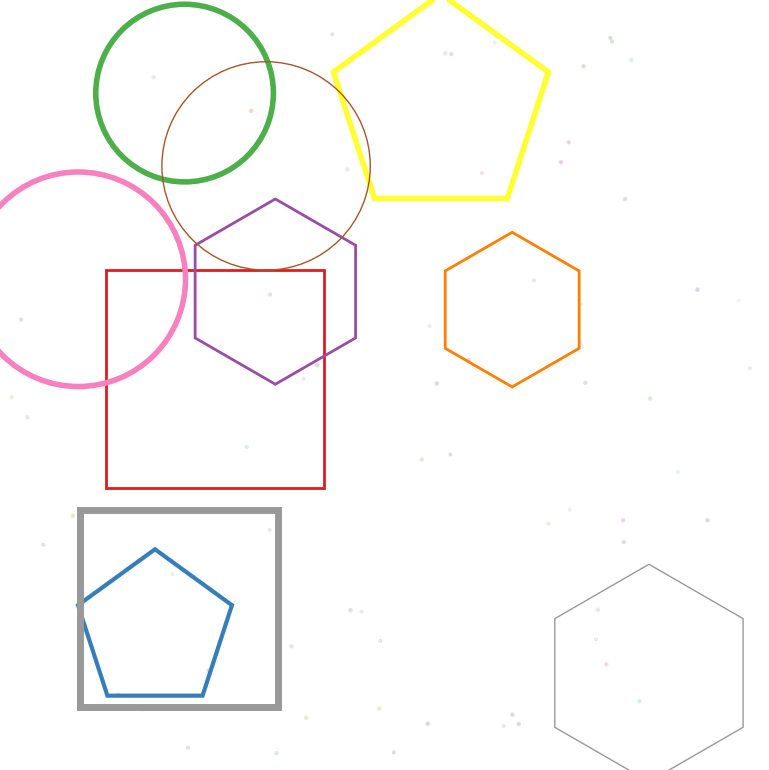[{"shape": "square", "thickness": 1, "radius": 0.71, "center": [0.279, 0.508]}, {"shape": "pentagon", "thickness": 1.5, "radius": 0.53, "center": [0.201, 0.182]}, {"shape": "circle", "thickness": 2, "radius": 0.58, "center": [0.24, 0.879]}, {"shape": "hexagon", "thickness": 1, "radius": 0.6, "center": [0.358, 0.621]}, {"shape": "hexagon", "thickness": 1, "radius": 0.5, "center": [0.665, 0.598]}, {"shape": "pentagon", "thickness": 2, "radius": 0.73, "center": [0.573, 0.861]}, {"shape": "circle", "thickness": 0.5, "radius": 0.68, "center": [0.346, 0.784]}, {"shape": "circle", "thickness": 2, "radius": 0.7, "center": [0.102, 0.637]}, {"shape": "hexagon", "thickness": 0.5, "radius": 0.71, "center": [0.843, 0.126]}, {"shape": "square", "thickness": 2.5, "radius": 0.64, "center": [0.233, 0.21]}]